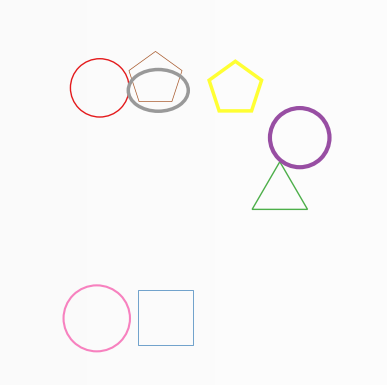[{"shape": "circle", "thickness": 1, "radius": 0.38, "center": [0.257, 0.772]}, {"shape": "square", "thickness": 0.5, "radius": 0.36, "center": [0.427, 0.175]}, {"shape": "triangle", "thickness": 1, "radius": 0.41, "center": [0.722, 0.497]}, {"shape": "circle", "thickness": 3, "radius": 0.38, "center": [0.773, 0.642]}, {"shape": "pentagon", "thickness": 2.5, "radius": 0.36, "center": [0.607, 0.77]}, {"shape": "pentagon", "thickness": 0.5, "radius": 0.36, "center": [0.401, 0.794]}, {"shape": "circle", "thickness": 1.5, "radius": 0.43, "center": [0.25, 0.173]}, {"shape": "oval", "thickness": 2.5, "radius": 0.39, "center": [0.408, 0.765]}]